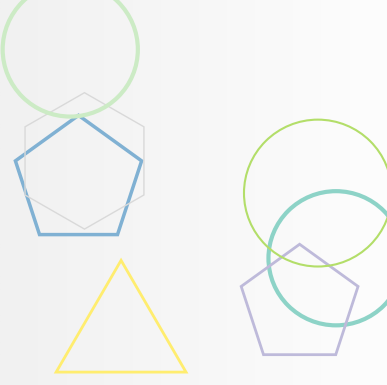[{"shape": "circle", "thickness": 3, "radius": 0.87, "center": [0.867, 0.329]}, {"shape": "pentagon", "thickness": 2, "radius": 0.79, "center": [0.773, 0.207]}, {"shape": "pentagon", "thickness": 2.5, "radius": 0.86, "center": [0.203, 0.529]}, {"shape": "circle", "thickness": 1.5, "radius": 0.95, "center": [0.82, 0.499]}, {"shape": "hexagon", "thickness": 1, "radius": 0.89, "center": [0.218, 0.582]}, {"shape": "circle", "thickness": 3, "radius": 0.87, "center": [0.181, 0.872]}, {"shape": "triangle", "thickness": 2, "radius": 0.97, "center": [0.312, 0.13]}]